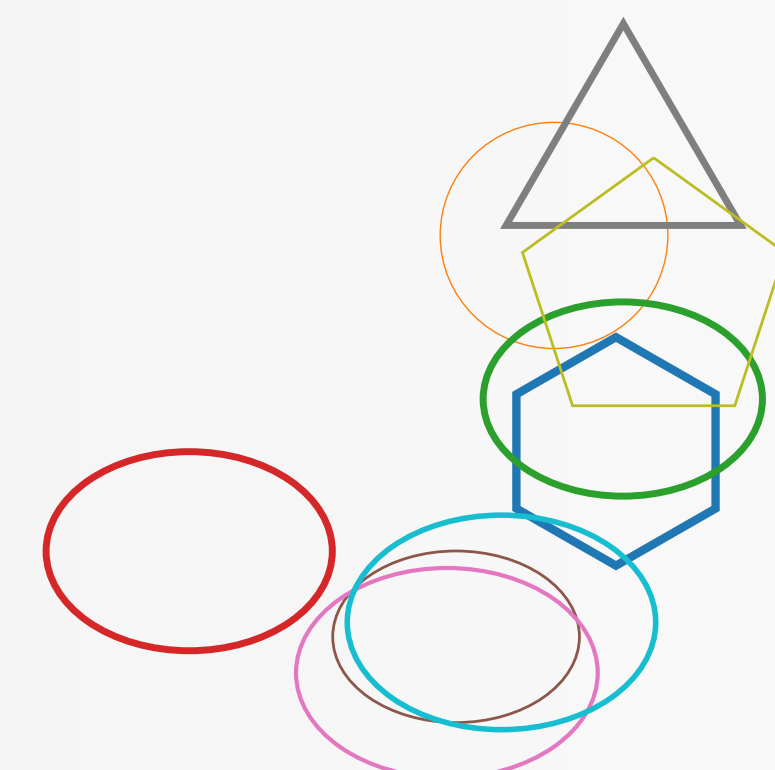[{"shape": "hexagon", "thickness": 3, "radius": 0.74, "center": [0.795, 0.414]}, {"shape": "circle", "thickness": 0.5, "radius": 0.73, "center": [0.715, 0.694]}, {"shape": "oval", "thickness": 2.5, "radius": 0.9, "center": [0.804, 0.482]}, {"shape": "oval", "thickness": 2.5, "radius": 0.92, "center": [0.244, 0.284]}, {"shape": "oval", "thickness": 1, "radius": 0.8, "center": [0.588, 0.173]}, {"shape": "oval", "thickness": 1.5, "radius": 0.97, "center": [0.577, 0.126]}, {"shape": "triangle", "thickness": 2.5, "radius": 0.87, "center": [0.804, 0.795]}, {"shape": "pentagon", "thickness": 1, "radius": 0.89, "center": [0.843, 0.617]}, {"shape": "oval", "thickness": 2, "radius": 0.99, "center": [0.647, 0.192]}]